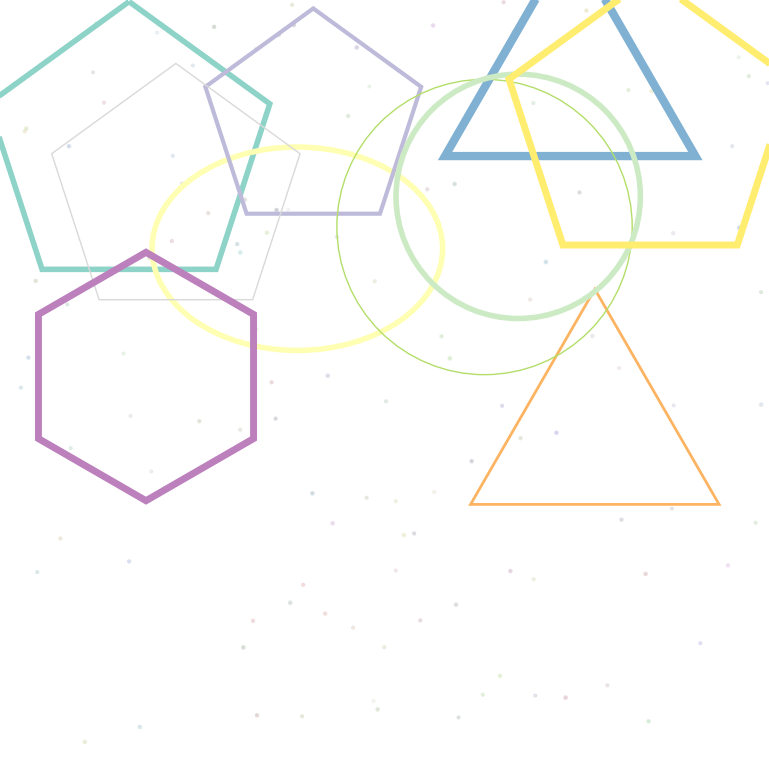[{"shape": "pentagon", "thickness": 2, "radius": 0.96, "center": [0.168, 0.806]}, {"shape": "oval", "thickness": 2, "radius": 0.94, "center": [0.386, 0.677]}, {"shape": "pentagon", "thickness": 1.5, "radius": 0.74, "center": [0.407, 0.842]}, {"shape": "triangle", "thickness": 3, "radius": 0.94, "center": [0.741, 0.891]}, {"shape": "triangle", "thickness": 1, "radius": 0.93, "center": [0.772, 0.438]}, {"shape": "circle", "thickness": 0.5, "radius": 0.96, "center": [0.629, 0.705]}, {"shape": "pentagon", "thickness": 0.5, "radius": 0.85, "center": [0.228, 0.748]}, {"shape": "hexagon", "thickness": 2.5, "radius": 0.81, "center": [0.19, 0.511]}, {"shape": "circle", "thickness": 2, "radius": 0.79, "center": [0.673, 0.745]}, {"shape": "pentagon", "thickness": 2.5, "radius": 0.96, "center": [0.844, 0.838]}]